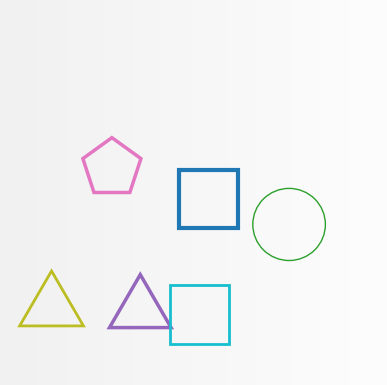[{"shape": "square", "thickness": 3, "radius": 0.38, "center": [0.537, 0.483]}, {"shape": "circle", "thickness": 1, "radius": 0.47, "center": [0.746, 0.417]}, {"shape": "triangle", "thickness": 2.5, "radius": 0.46, "center": [0.362, 0.195]}, {"shape": "pentagon", "thickness": 2.5, "radius": 0.39, "center": [0.289, 0.564]}, {"shape": "triangle", "thickness": 2, "radius": 0.48, "center": [0.133, 0.201]}, {"shape": "square", "thickness": 2, "radius": 0.38, "center": [0.514, 0.182]}]